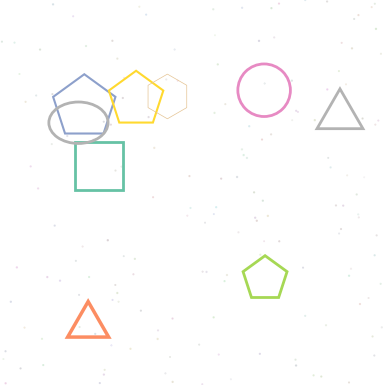[{"shape": "square", "thickness": 2, "radius": 0.31, "center": [0.256, 0.569]}, {"shape": "triangle", "thickness": 2.5, "radius": 0.31, "center": [0.229, 0.155]}, {"shape": "pentagon", "thickness": 1.5, "radius": 0.43, "center": [0.219, 0.722]}, {"shape": "circle", "thickness": 2, "radius": 0.34, "center": [0.686, 0.766]}, {"shape": "pentagon", "thickness": 2, "radius": 0.3, "center": [0.688, 0.276]}, {"shape": "pentagon", "thickness": 1.5, "radius": 0.37, "center": [0.353, 0.742]}, {"shape": "hexagon", "thickness": 0.5, "radius": 0.29, "center": [0.435, 0.749]}, {"shape": "oval", "thickness": 2, "radius": 0.38, "center": [0.204, 0.681]}, {"shape": "triangle", "thickness": 2, "radius": 0.34, "center": [0.883, 0.7]}]